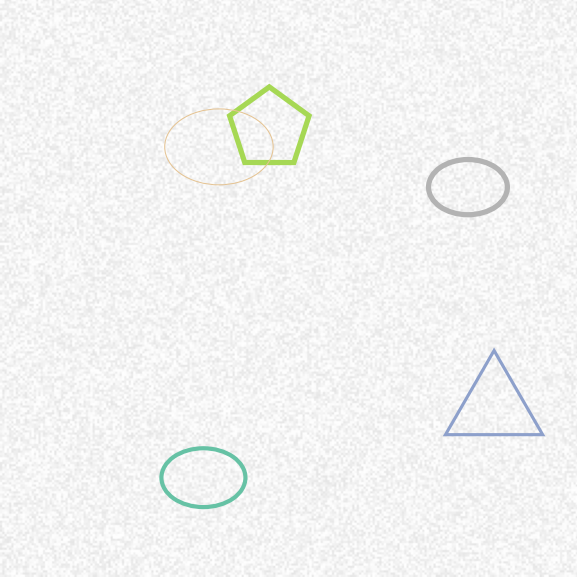[{"shape": "oval", "thickness": 2, "radius": 0.36, "center": [0.352, 0.172]}, {"shape": "triangle", "thickness": 1.5, "radius": 0.49, "center": [0.856, 0.295]}, {"shape": "pentagon", "thickness": 2.5, "radius": 0.36, "center": [0.466, 0.776]}, {"shape": "oval", "thickness": 0.5, "radius": 0.47, "center": [0.379, 0.745]}, {"shape": "oval", "thickness": 2.5, "radius": 0.34, "center": [0.81, 0.675]}]